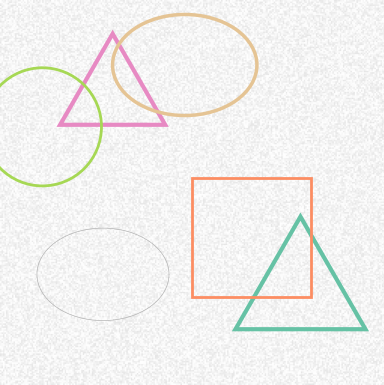[{"shape": "triangle", "thickness": 3, "radius": 0.97, "center": [0.78, 0.242]}, {"shape": "square", "thickness": 2, "radius": 0.78, "center": [0.654, 0.384]}, {"shape": "triangle", "thickness": 3, "radius": 0.79, "center": [0.293, 0.755]}, {"shape": "circle", "thickness": 2, "radius": 0.77, "center": [0.11, 0.671]}, {"shape": "oval", "thickness": 2.5, "radius": 0.94, "center": [0.48, 0.831]}, {"shape": "oval", "thickness": 0.5, "radius": 0.86, "center": [0.267, 0.287]}]